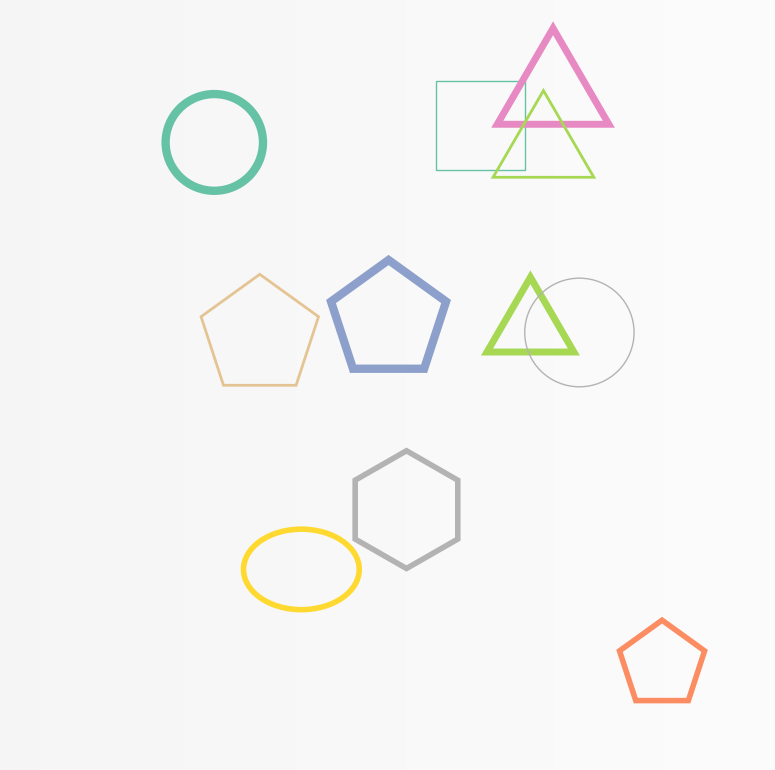[{"shape": "square", "thickness": 0.5, "radius": 0.29, "center": [0.62, 0.837]}, {"shape": "circle", "thickness": 3, "radius": 0.31, "center": [0.277, 0.815]}, {"shape": "pentagon", "thickness": 2, "radius": 0.29, "center": [0.854, 0.137]}, {"shape": "pentagon", "thickness": 3, "radius": 0.39, "center": [0.501, 0.584]}, {"shape": "triangle", "thickness": 2.5, "radius": 0.42, "center": [0.714, 0.88]}, {"shape": "triangle", "thickness": 1, "radius": 0.38, "center": [0.701, 0.807]}, {"shape": "triangle", "thickness": 2.5, "radius": 0.32, "center": [0.684, 0.575]}, {"shape": "oval", "thickness": 2, "radius": 0.37, "center": [0.389, 0.261]}, {"shape": "pentagon", "thickness": 1, "radius": 0.4, "center": [0.335, 0.564]}, {"shape": "hexagon", "thickness": 2, "radius": 0.38, "center": [0.524, 0.338]}, {"shape": "circle", "thickness": 0.5, "radius": 0.35, "center": [0.748, 0.568]}]